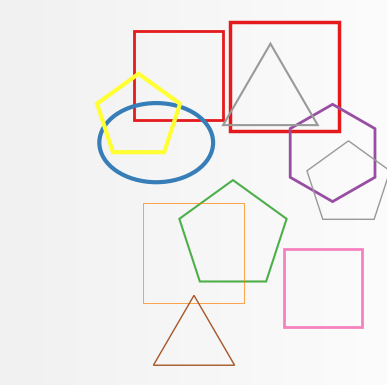[{"shape": "square", "thickness": 2.5, "radius": 0.71, "center": [0.734, 0.801]}, {"shape": "square", "thickness": 2, "radius": 0.58, "center": [0.461, 0.805]}, {"shape": "oval", "thickness": 3, "radius": 0.73, "center": [0.403, 0.629]}, {"shape": "pentagon", "thickness": 1.5, "radius": 0.73, "center": [0.601, 0.387]}, {"shape": "hexagon", "thickness": 2, "radius": 0.63, "center": [0.858, 0.603]}, {"shape": "square", "thickness": 0.5, "radius": 0.65, "center": [0.5, 0.344]}, {"shape": "pentagon", "thickness": 3, "radius": 0.56, "center": [0.358, 0.696]}, {"shape": "triangle", "thickness": 1, "radius": 0.6, "center": [0.501, 0.112]}, {"shape": "square", "thickness": 2, "radius": 0.51, "center": [0.834, 0.252]}, {"shape": "pentagon", "thickness": 1, "radius": 0.56, "center": [0.899, 0.522]}, {"shape": "triangle", "thickness": 1.5, "radius": 0.7, "center": [0.698, 0.746]}]